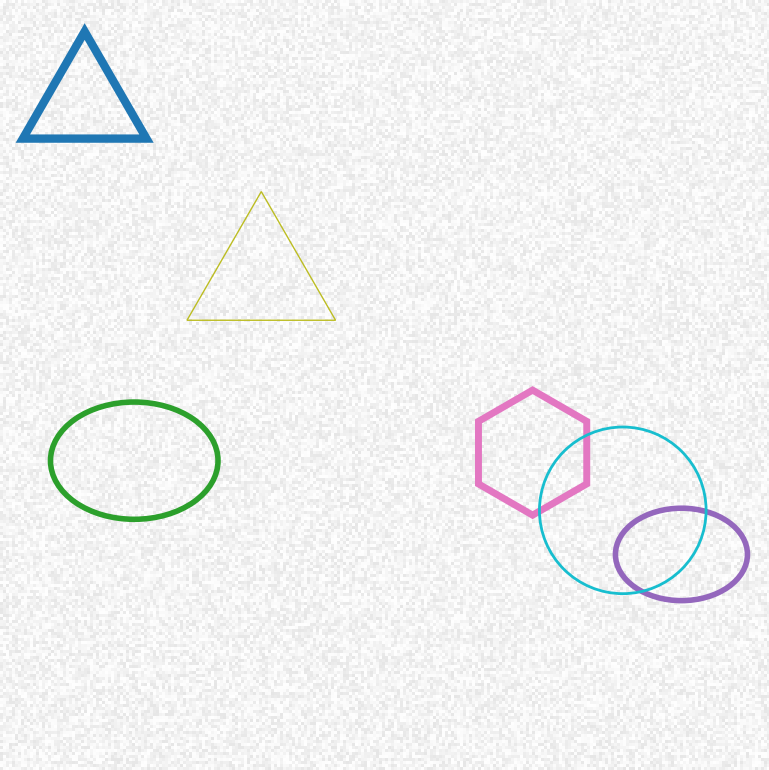[{"shape": "triangle", "thickness": 3, "radius": 0.46, "center": [0.11, 0.866]}, {"shape": "oval", "thickness": 2, "radius": 0.54, "center": [0.174, 0.402]}, {"shape": "oval", "thickness": 2, "radius": 0.43, "center": [0.885, 0.28]}, {"shape": "hexagon", "thickness": 2.5, "radius": 0.41, "center": [0.692, 0.412]}, {"shape": "triangle", "thickness": 0.5, "radius": 0.56, "center": [0.339, 0.64]}, {"shape": "circle", "thickness": 1, "radius": 0.54, "center": [0.809, 0.337]}]